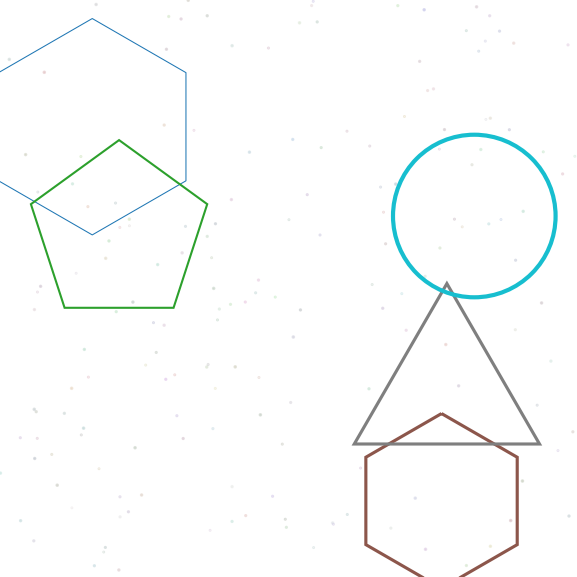[{"shape": "hexagon", "thickness": 0.5, "radius": 0.94, "center": [0.16, 0.78]}, {"shape": "pentagon", "thickness": 1, "radius": 0.8, "center": [0.206, 0.596]}, {"shape": "hexagon", "thickness": 1.5, "radius": 0.76, "center": [0.765, 0.132]}, {"shape": "triangle", "thickness": 1.5, "radius": 0.93, "center": [0.774, 0.323]}, {"shape": "circle", "thickness": 2, "radius": 0.7, "center": [0.821, 0.625]}]